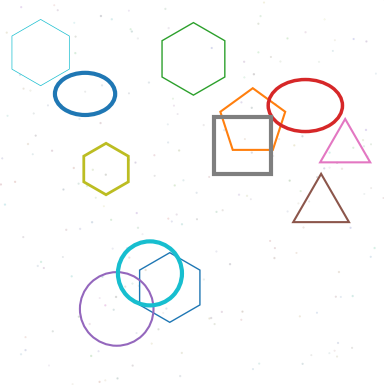[{"shape": "oval", "thickness": 3, "radius": 0.39, "center": [0.221, 0.756]}, {"shape": "hexagon", "thickness": 1, "radius": 0.45, "center": [0.441, 0.253]}, {"shape": "pentagon", "thickness": 1.5, "radius": 0.44, "center": [0.657, 0.682]}, {"shape": "hexagon", "thickness": 1, "radius": 0.47, "center": [0.502, 0.847]}, {"shape": "oval", "thickness": 2.5, "radius": 0.48, "center": [0.793, 0.726]}, {"shape": "circle", "thickness": 1.5, "radius": 0.48, "center": [0.303, 0.198]}, {"shape": "triangle", "thickness": 1.5, "radius": 0.42, "center": [0.834, 0.465]}, {"shape": "triangle", "thickness": 1.5, "radius": 0.38, "center": [0.897, 0.616]}, {"shape": "square", "thickness": 3, "radius": 0.37, "center": [0.63, 0.622]}, {"shape": "hexagon", "thickness": 2, "radius": 0.33, "center": [0.275, 0.561]}, {"shape": "hexagon", "thickness": 0.5, "radius": 0.43, "center": [0.106, 0.863]}, {"shape": "circle", "thickness": 3, "radius": 0.42, "center": [0.389, 0.29]}]